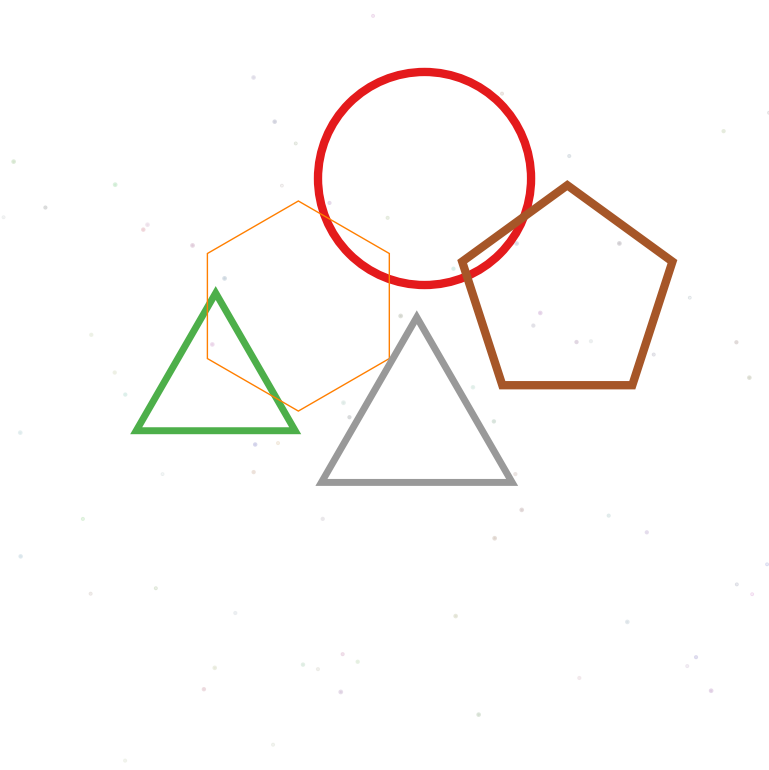[{"shape": "circle", "thickness": 3, "radius": 0.69, "center": [0.551, 0.768]}, {"shape": "triangle", "thickness": 2.5, "radius": 0.6, "center": [0.28, 0.5]}, {"shape": "hexagon", "thickness": 0.5, "radius": 0.68, "center": [0.387, 0.603]}, {"shape": "pentagon", "thickness": 3, "radius": 0.72, "center": [0.737, 0.616]}, {"shape": "triangle", "thickness": 2.5, "radius": 0.71, "center": [0.541, 0.445]}]